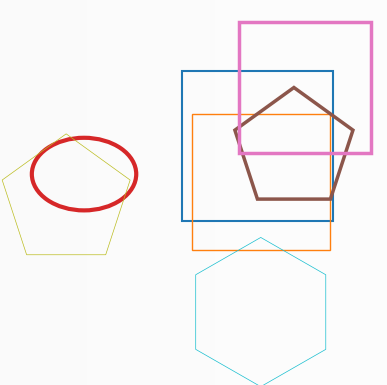[{"shape": "square", "thickness": 1.5, "radius": 0.97, "center": [0.664, 0.62]}, {"shape": "square", "thickness": 1, "radius": 0.89, "center": [0.674, 0.527]}, {"shape": "oval", "thickness": 3, "radius": 0.67, "center": [0.217, 0.548]}, {"shape": "pentagon", "thickness": 2.5, "radius": 0.8, "center": [0.759, 0.612]}, {"shape": "square", "thickness": 2.5, "radius": 0.85, "center": [0.787, 0.772]}, {"shape": "pentagon", "thickness": 0.5, "radius": 0.87, "center": [0.171, 0.479]}, {"shape": "hexagon", "thickness": 0.5, "radius": 0.97, "center": [0.673, 0.189]}]